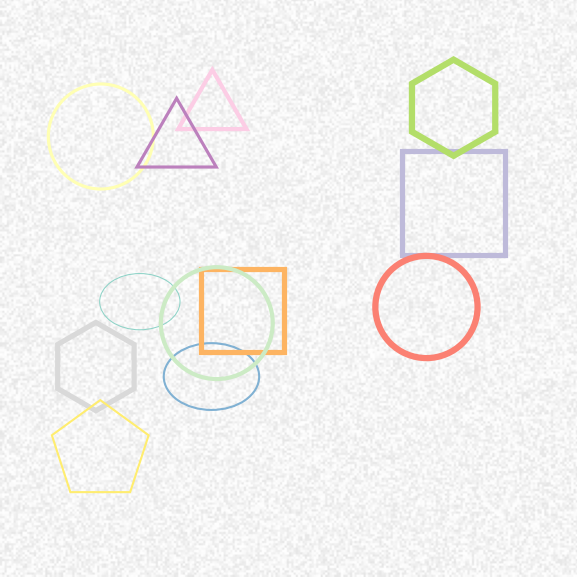[{"shape": "oval", "thickness": 0.5, "radius": 0.35, "center": [0.242, 0.477]}, {"shape": "circle", "thickness": 1.5, "radius": 0.45, "center": [0.175, 0.763]}, {"shape": "square", "thickness": 2.5, "radius": 0.45, "center": [0.785, 0.647]}, {"shape": "circle", "thickness": 3, "radius": 0.44, "center": [0.738, 0.468]}, {"shape": "oval", "thickness": 1, "radius": 0.41, "center": [0.366, 0.347]}, {"shape": "square", "thickness": 2.5, "radius": 0.36, "center": [0.42, 0.462]}, {"shape": "hexagon", "thickness": 3, "radius": 0.42, "center": [0.785, 0.813]}, {"shape": "triangle", "thickness": 2, "radius": 0.34, "center": [0.368, 0.81]}, {"shape": "hexagon", "thickness": 2.5, "radius": 0.38, "center": [0.166, 0.364]}, {"shape": "triangle", "thickness": 1.5, "radius": 0.4, "center": [0.306, 0.75]}, {"shape": "circle", "thickness": 2, "radius": 0.48, "center": [0.375, 0.44]}, {"shape": "pentagon", "thickness": 1, "radius": 0.44, "center": [0.174, 0.218]}]